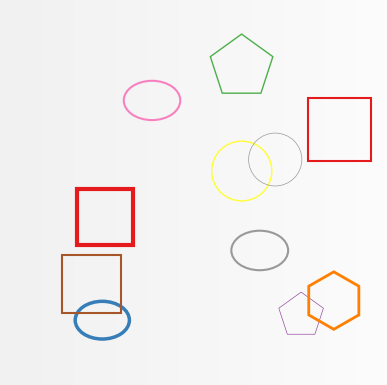[{"shape": "square", "thickness": 1.5, "radius": 0.41, "center": [0.876, 0.664]}, {"shape": "square", "thickness": 3, "radius": 0.36, "center": [0.27, 0.437]}, {"shape": "oval", "thickness": 2.5, "radius": 0.35, "center": [0.264, 0.168]}, {"shape": "pentagon", "thickness": 1, "radius": 0.42, "center": [0.623, 0.827]}, {"shape": "pentagon", "thickness": 0.5, "radius": 0.3, "center": [0.777, 0.181]}, {"shape": "hexagon", "thickness": 2, "radius": 0.37, "center": [0.861, 0.219]}, {"shape": "circle", "thickness": 1, "radius": 0.39, "center": [0.624, 0.556]}, {"shape": "square", "thickness": 1.5, "radius": 0.38, "center": [0.235, 0.262]}, {"shape": "oval", "thickness": 1.5, "radius": 0.36, "center": [0.392, 0.739]}, {"shape": "oval", "thickness": 1.5, "radius": 0.37, "center": [0.67, 0.349]}, {"shape": "circle", "thickness": 0.5, "radius": 0.34, "center": [0.71, 0.586]}]